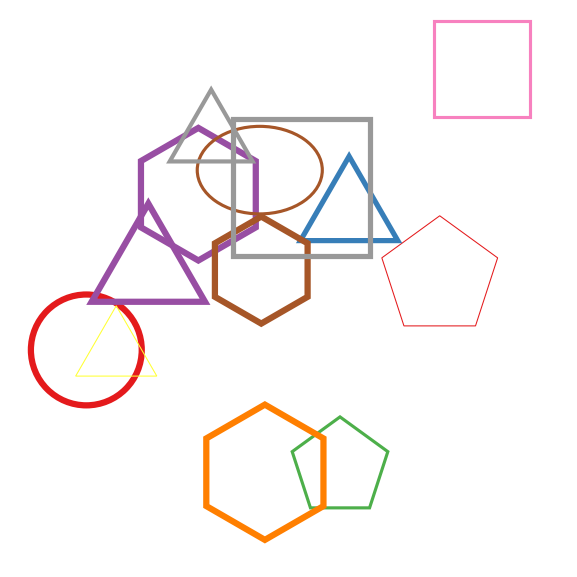[{"shape": "pentagon", "thickness": 0.5, "radius": 0.53, "center": [0.761, 0.52]}, {"shape": "circle", "thickness": 3, "radius": 0.48, "center": [0.149, 0.393]}, {"shape": "triangle", "thickness": 2.5, "radius": 0.49, "center": [0.605, 0.631]}, {"shape": "pentagon", "thickness": 1.5, "radius": 0.44, "center": [0.589, 0.19]}, {"shape": "triangle", "thickness": 3, "radius": 0.57, "center": [0.257, 0.533]}, {"shape": "hexagon", "thickness": 3, "radius": 0.57, "center": [0.343, 0.663]}, {"shape": "hexagon", "thickness": 3, "radius": 0.59, "center": [0.459, 0.181]}, {"shape": "triangle", "thickness": 0.5, "radius": 0.41, "center": [0.201, 0.388]}, {"shape": "hexagon", "thickness": 3, "radius": 0.46, "center": [0.452, 0.531]}, {"shape": "oval", "thickness": 1.5, "radius": 0.54, "center": [0.45, 0.705]}, {"shape": "square", "thickness": 1.5, "radius": 0.42, "center": [0.834, 0.879]}, {"shape": "triangle", "thickness": 2, "radius": 0.41, "center": [0.366, 0.761]}, {"shape": "square", "thickness": 2.5, "radius": 0.59, "center": [0.522, 0.675]}]